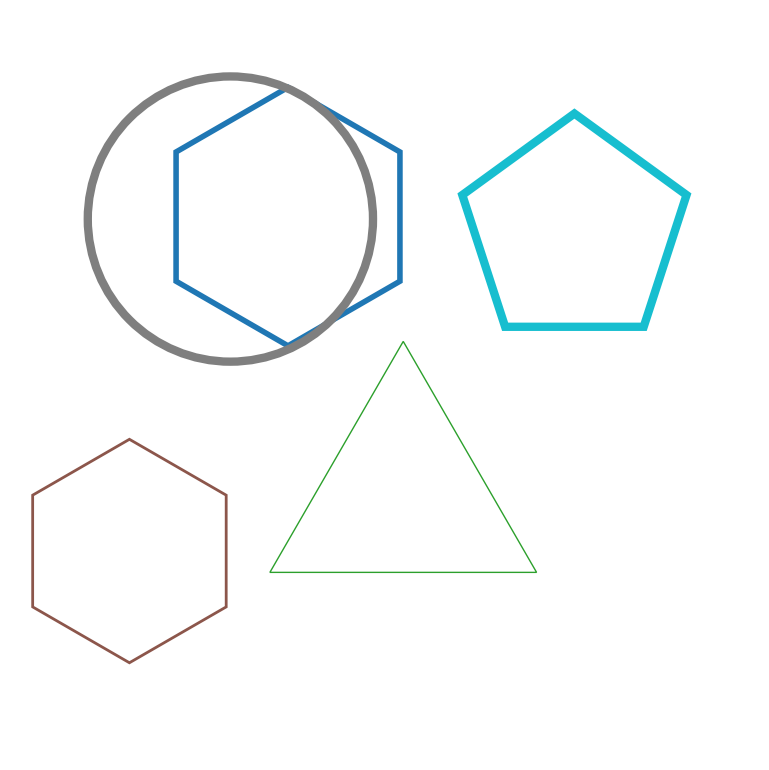[{"shape": "hexagon", "thickness": 2, "radius": 0.84, "center": [0.374, 0.719]}, {"shape": "triangle", "thickness": 0.5, "radius": 1.0, "center": [0.524, 0.357]}, {"shape": "hexagon", "thickness": 1, "radius": 0.73, "center": [0.168, 0.284]}, {"shape": "circle", "thickness": 3, "radius": 0.93, "center": [0.299, 0.716]}, {"shape": "pentagon", "thickness": 3, "radius": 0.77, "center": [0.746, 0.699]}]